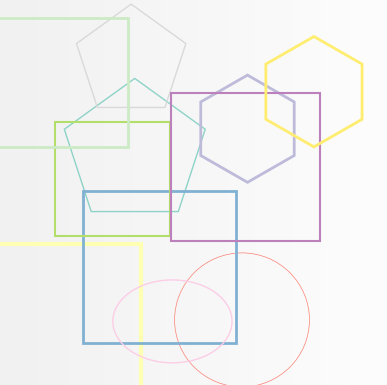[{"shape": "pentagon", "thickness": 1, "radius": 0.96, "center": [0.348, 0.605]}, {"shape": "square", "thickness": 3, "radius": 0.94, "center": [0.175, 0.178]}, {"shape": "hexagon", "thickness": 2, "radius": 0.7, "center": [0.639, 0.666]}, {"shape": "circle", "thickness": 0.5, "radius": 0.87, "center": [0.625, 0.169]}, {"shape": "square", "thickness": 2, "radius": 0.99, "center": [0.411, 0.306]}, {"shape": "square", "thickness": 1.5, "radius": 0.74, "center": [0.29, 0.536]}, {"shape": "oval", "thickness": 1, "radius": 0.77, "center": [0.445, 0.165]}, {"shape": "pentagon", "thickness": 1, "radius": 0.74, "center": [0.338, 0.841]}, {"shape": "square", "thickness": 1.5, "radius": 0.96, "center": [0.633, 0.567]}, {"shape": "square", "thickness": 2, "radius": 0.84, "center": [0.162, 0.785]}, {"shape": "hexagon", "thickness": 2, "radius": 0.72, "center": [0.81, 0.762]}]